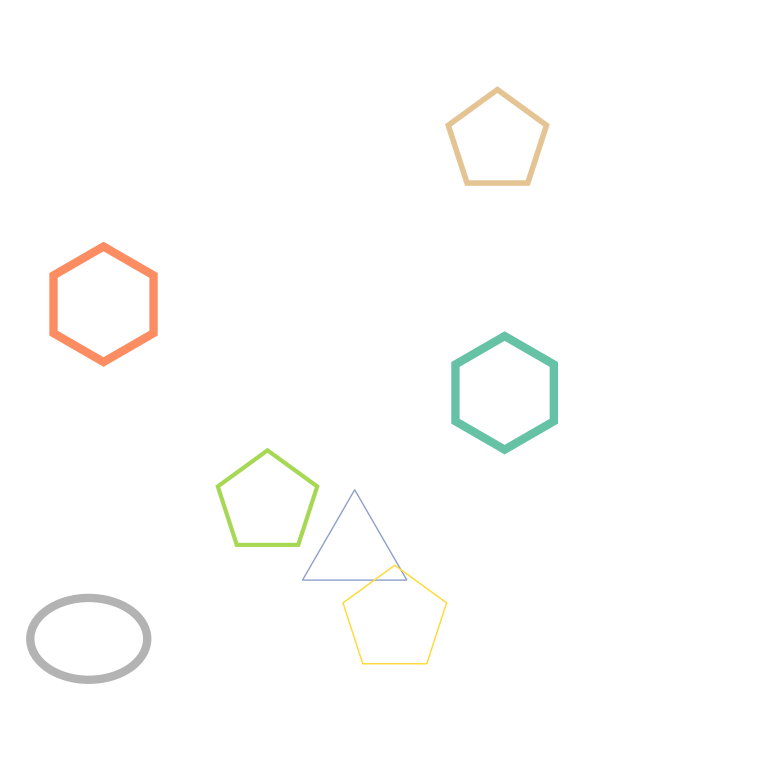[{"shape": "hexagon", "thickness": 3, "radius": 0.37, "center": [0.655, 0.49]}, {"shape": "hexagon", "thickness": 3, "radius": 0.38, "center": [0.134, 0.605]}, {"shape": "triangle", "thickness": 0.5, "radius": 0.39, "center": [0.461, 0.286]}, {"shape": "pentagon", "thickness": 1.5, "radius": 0.34, "center": [0.347, 0.347]}, {"shape": "pentagon", "thickness": 0.5, "radius": 0.35, "center": [0.513, 0.195]}, {"shape": "pentagon", "thickness": 2, "radius": 0.34, "center": [0.646, 0.817]}, {"shape": "oval", "thickness": 3, "radius": 0.38, "center": [0.115, 0.17]}]